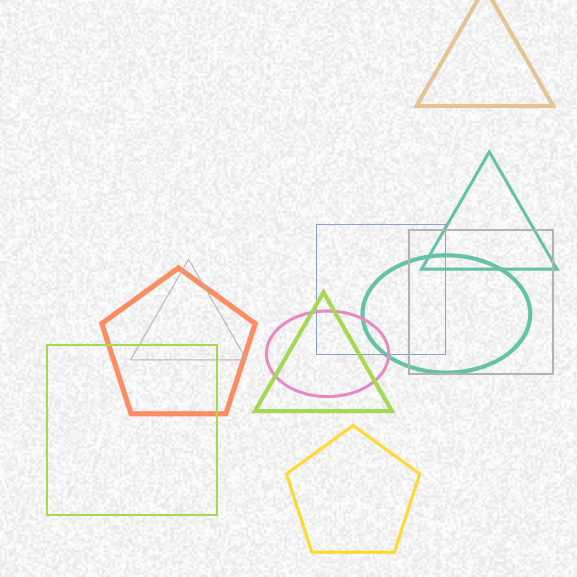[{"shape": "oval", "thickness": 2, "radius": 0.73, "center": [0.773, 0.455]}, {"shape": "triangle", "thickness": 1.5, "radius": 0.68, "center": [0.847, 0.601]}, {"shape": "pentagon", "thickness": 2.5, "radius": 0.7, "center": [0.309, 0.396]}, {"shape": "square", "thickness": 0.5, "radius": 0.56, "center": [0.659, 0.499]}, {"shape": "oval", "thickness": 1.5, "radius": 0.53, "center": [0.567, 0.386]}, {"shape": "square", "thickness": 1, "radius": 0.74, "center": [0.228, 0.255]}, {"shape": "triangle", "thickness": 2, "radius": 0.69, "center": [0.56, 0.356]}, {"shape": "pentagon", "thickness": 1.5, "radius": 0.61, "center": [0.611, 0.141]}, {"shape": "triangle", "thickness": 2, "radius": 0.68, "center": [0.84, 0.884]}, {"shape": "square", "thickness": 1, "radius": 0.62, "center": [0.833, 0.476]}, {"shape": "triangle", "thickness": 0.5, "radius": 0.58, "center": [0.327, 0.434]}]